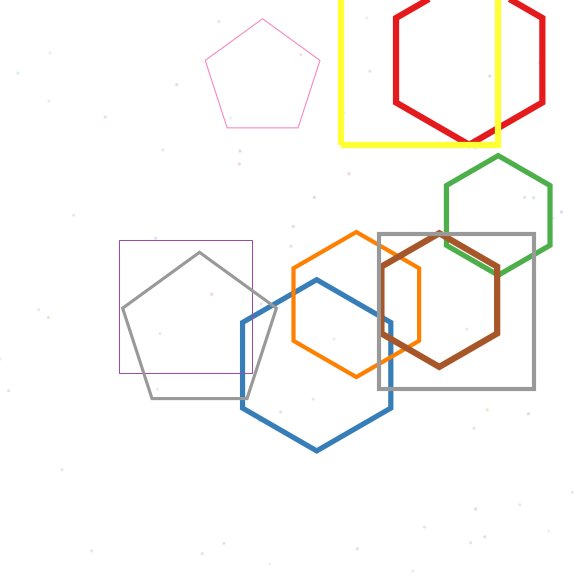[{"shape": "hexagon", "thickness": 3, "radius": 0.73, "center": [0.812, 0.895]}, {"shape": "hexagon", "thickness": 2.5, "radius": 0.74, "center": [0.548, 0.367]}, {"shape": "hexagon", "thickness": 2.5, "radius": 0.52, "center": [0.863, 0.626]}, {"shape": "square", "thickness": 0.5, "radius": 0.58, "center": [0.321, 0.468]}, {"shape": "hexagon", "thickness": 2, "radius": 0.63, "center": [0.617, 0.472]}, {"shape": "square", "thickness": 3, "radius": 0.68, "center": [0.726, 0.884]}, {"shape": "hexagon", "thickness": 3, "radius": 0.58, "center": [0.761, 0.48]}, {"shape": "pentagon", "thickness": 0.5, "radius": 0.52, "center": [0.455, 0.862]}, {"shape": "pentagon", "thickness": 1.5, "radius": 0.7, "center": [0.345, 0.422]}, {"shape": "square", "thickness": 2, "radius": 0.67, "center": [0.791, 0.46]}]